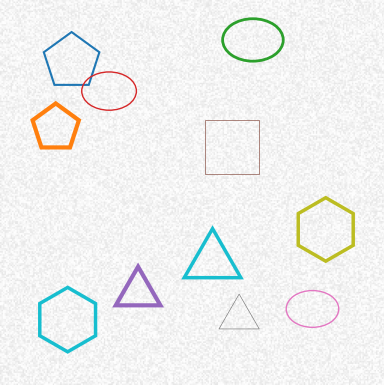[{"shape": "pentagon", "thickness": 1.5, "radius": 0.38, "center": [0.186, 0.841]}, {"shape": "pentagon", "thickness": 3, "radius": 0.32, "center": [0.145, 0.668]}, {"shape": "oval", "thickness": 2, "radius": 0.39, "center": [0.657, 0.896]}, {"shape": "oval", "thickness": 1, "radius": 0.35, "center": [0.283, 0.763]}, {"shape": "triangle", "thickness": 3, "radius": 0.33, "center": [0.359, 0.24]}, {"shape": "square", "thickness": 0.5, "radius": 0.35, "center": [0.603, 0.618]}, {"shape": "oval", "thickness": 1, "radius": 0.34, "center": [0.812, 0.198]}, {"shape": "triangle", "thickness": 0.5, "radius": 0.3, "center": [0.621, 0.176]}, {"shape": "hexagon", "thickness": 2.5, "radius": 0.41, "center": [0.846, 0.404]}, {"shape": "hexagon", "thickness": 2.5, "radius": 0.42, "center": [0.176, 0.17]}, {"shape": "triangle", "thickness": 2.5, "radius": 0.42, "center": [0.552, 0.321]}]